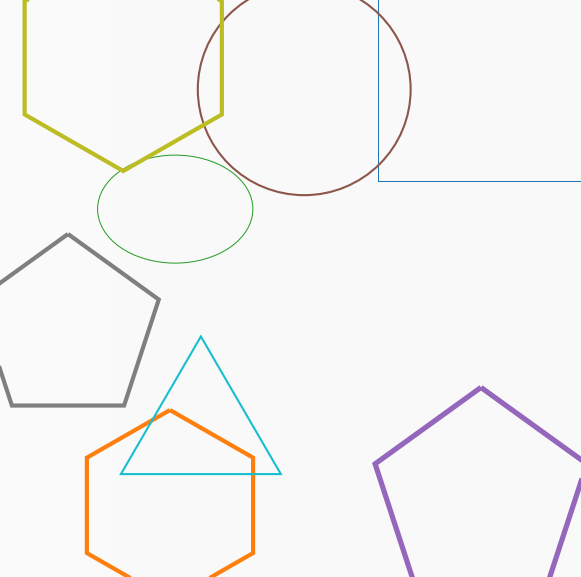[{"shape": "square", "thickness": 0.5, "radius": 0.94, "center": [0.838, 0.874]}, {"shape": "hexagon", "thickness": 2, "radius": 0.83, "center": [0.292, 0.124]}, {"shape": "oval", "thickness": 0.5, "radius": 0.67, "center": [0.301, 0.637]}, {"shape": "pentagon", "thickness": 2.5, "radius": 0.96, "center": [0.827, 0.137]}, {"shape": "circle", "thickness": 1, "radius": 0.92, "center": [0.523, 0.844]}, {"shape": "pentagon", "thickness": 2, "radius": 0.82, "center": [0.117, 0.43]}, {"shape": "hexagon", "thickness": 2, "radius": 0.98, "center": [0.212, 0.899]}, {"shape": "triangle", "thickness": 1, "radius": 0.79, "center": [0.346, 0.258]}]